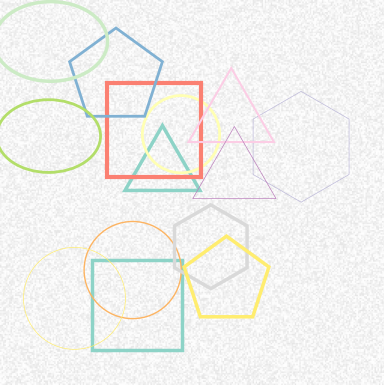[{"shape": "square", "thickness": 2.5, "radius": 0.59, "center": [0.356, 0.208]}, {"shape": "triangle", "thickness": 2.5, "radius": 0.56, "center": [0.422, 0.561]}, {"shape": "circle", "thickness": 2, "radius": 0.5, "center": [0.47, 0.651]}, {"shape": "hexagon", "thickness": 0.5, "radius": 0.72, "center": [0.782, 0.619]}, {"shape": "square", "thickness": 3, "radius": 0.61, "center": [0.401, 0.663]}, {"shape": "pentagon", "thickness": 2, "radius": 0.63, "center": [0.301, 0.801]}, {"shape": "circle", "thickness": 1, "radius": 0.63, "center": [0.345, 0.299]}, {"shape": "oval", "thickness": 2, "radius": 0.67, "center": [0.126, 0.647]}, {"shape": "triangle", "thickness": 1.5, "radius": 0.64, "center": [0.601, 0.695]}, {"shape": "hexagon", "thickness": 2.5, "radius": 0.54, "center": [0.548, 0.359]}, {"shape": "triangle", "thickness": 0.5, "radius": 0.62, "center": [0.609, 0.547]}, {"shape": "oval", "thickness": 2.5, "radius": 0.74, "center": [0.132, 0.892]}, {"shape": "circle", "thickness": 0.5, "radius": 0.66, "center": [0.193, 0.225]}, {"shape": "pentagon", "thickness": 2.5, "radius": 0.58, "center": [0.588, 0.271]}]